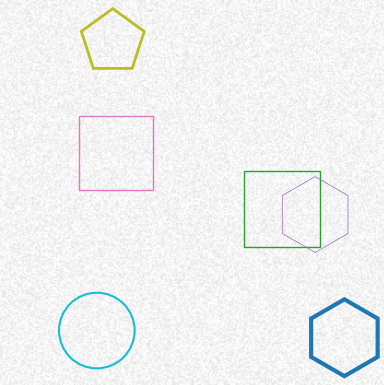[{"shape": "hexagon", "thickness": 3, "radius": 0.5, "center": [0.895, 0.123]}, {"shape": "square", "thickness": 1, "radius": 0.49, "center": [0.733, 0.458]}, {"shape": "hexagon", "thickness": 0.5, "radius": 0.49, "center": [0.819, 0.443]}, {"shape": "square", "thickness": 1, "radius": 0.48, "center": [0.302, 0.602]}, {"shape": "pentagon", "thickness": 2, "radius": 0.43, "center": [0.293, 0.892]}, {"shape": "circle", "thickness": 1.5, "radius": 0.49, "center": [0.252, 0.141]}]